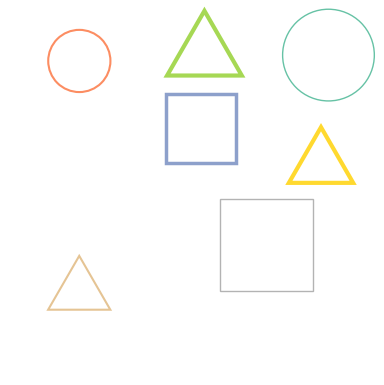[{"shape": "circle", "thickness": 1, "radius": 0.6, "center": [0.853, 0.857]}, {"shape": "circle", "thickness": 1.5, "radius": 0.4, "center": [0.206, 0.842]}, {"shape": "square", "thickness": 2.5, "radius": 0.45, "center": [0.521, 0.666]}, {"shape": "triangle", "thickness": 3, "radius": 0.56, "center": [0.531, 0.86]}, {"shape": "triangle", "thickness": 3, "radius": 0.48, "center": [0.834, 0.573]}, {"shape": "triangle", "thickness": 1.5, "radius": 0.47, "center": [0.206, 0.242]}, {"shape": "square", "thickness": 1, "radius": 0.6, "center": [0.693, 0.363]}]